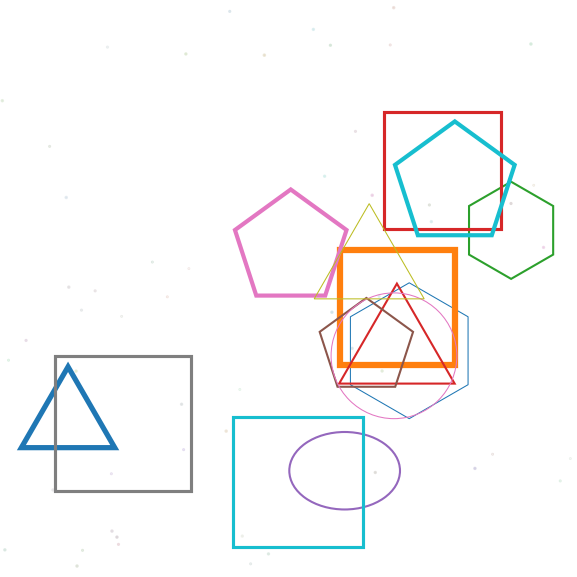[{"shape": "hexagon", "thickness": 0.5, "radius": 0.59, "center": [0.709, 0.392]}, {"shape": "triangle", "thickness": 2.5, "radius": 0.47, "center": [0.118, 0.271]}, {"shape": "square", "thickness": 3, "radius": 0.5, "center": [0.689, 0.467]}, {"shape": "hexagon", "thickness": 1, "radius": 0.42, "center": [0.885, 0.6]}, {"shape": "square", "thickness": 1.5, "radius": 0.51, "center": [0.767, 0.704]}, {"shape": "triangle", "thickness": 1, "radius": 0.58, "center": [0.687, 0.393]}, {"shape": "oval", "thickness": 1, "radius": 0.48, "center": [0.597, 0.184]}, {"shape": "pentagon", "thickness": 1, "radius": 0.43, "center": [0.634, 0.398]}, {"shape": "circle", "thickness": 0.5, "radius": 0.54, "center": [0.682, 0.383]}, {"shape": "pentagon", "thickness": 2, "radius": 0.51, "center": [0.503, 0.569]}, {"shape": "square", "thickness": 1.5, "radius": 0.59, "center": [0.213, 0.266]}, {"shape": "triangle", "thickness": 0.5, "radius": 0.55, "center": [0.639, 0.537]}, {"shape": "pentagon", "thickness": 2, "radius": 0.54, "center": [0.788, 0.68]}, {"shape": "square", "thickness": 1.5, "radius": 0.56, "center": [0.516, 0.165]}]